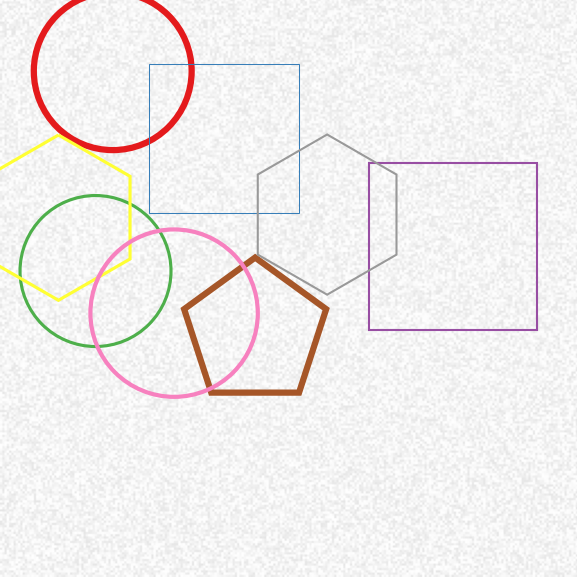[{"shape": "circle", "thickness": 3, "radius": 0.68, "center": [0.195, 0.876]}, {"shape": "square", "thickness": 0.5, "radius": 0.65, "center": [0.388, 0.759]}, {"shape": "circle", "thickness": 1.5, "radius": 0.65, "center": [0.165, 0.53]}, {"shape": "square", "thickness": 1, "radius": 0.73, "center": [0.784, 0.572]}, {"shape": "hexagon", "thickness": 1.5, "radius": 0.72, "center": [0.101, 0.622]}, {"shape": "pentagon", "thickness": 3, "radius": 0.65, "center": [0.442, 0.424]}, {"shape": "circle", "thickness": 2, "radius": 0.72, "center": [0.301, 0.457]}, {"shape": "hexagon", "thickness": 1, "radius": 0.69, "center": [0.566, 0.628]}]